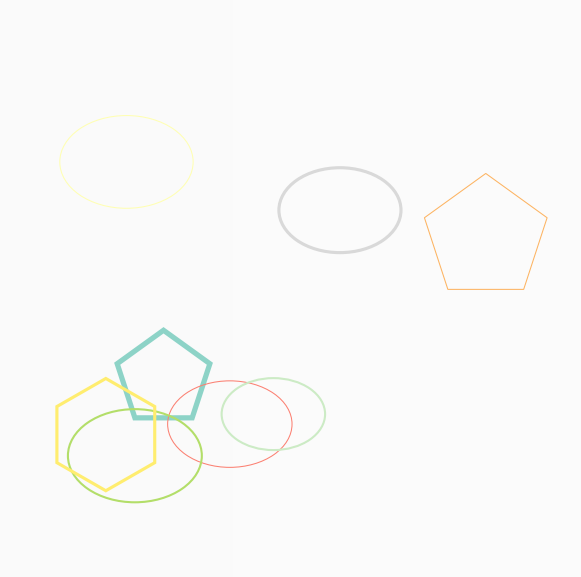[{"shape": "pentagon", "thickness": 2.5, "radius": 0.42, "center": [0.281, 0.343]}, {"shape": "oval", "thickness": 0.5, "radius": 0.57, "center": [0.218, 0.719]}, {"shape": "oval", "thickness": 0.5, "radius": 0.54, "center": [0.395, 0.265]}, {"shape": "pentagon", "thickness": 0.5, "radius": 0.55, "center": [0.836, 0.588]}, {"shape": "oval", "thickness": 1, "radius": 0.58, "center": [0.232, 0.21]}, {"shape": "oval", "thickness": 1.5, "radius": 0.53, "center": [0.585, 0.635]}, {"shape": "oval", "thickness": 1, "radius": 0.45, "center": [0.47, 0.282]}, {"shape": "hexagon", "thickness": 1.5, "radius": 0.49, "center": [0.182, 0.247]}]